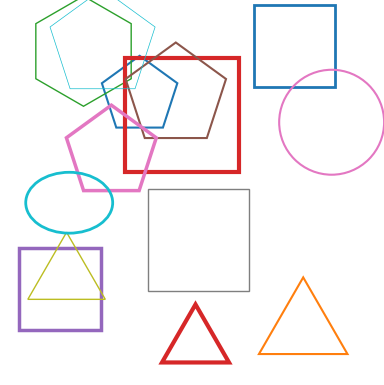[{"shape": "square", "thickness": 2, "radius": 0.53, "center": [0.766, 0.881]}, {"shape": "pentagon", "thickness": 1.5, "radius": 0.52, "center": [0.363, 0.752]}, {"shape": "triangle", "thickness": 1.5, "radius": 0.66, "center": [0.788, 0.147]}, {"shape": "hexagon", "thickness": 1, "radius": 0.71, "center": [0.217, 0.867]}, {"shape": "square", "thickness": 3, "radius": 0.74, "center": [0.473, 0.702]}, {"shape": "triangle", "thickness": 3, "radius": 0.5, "center": [0.508, 0.109]}, {"shape": "square", "thickness": 2.5, "radius": 0.53, "center": [0.156, 0.249]}, {"shape": "pentagon", "thickness": 1.5, "radius": 0.69, "center": [0.457, 0.752]}, {"shape": "pentagon", "thickness": 2.5, "radius": 0.61, "center": [0.289, 0.604]}, {"shape": "circle", "thickness": 1.5, "radius": 0.68, "center": [0.861, 0.683]}, {"shape": "square", "thickness": 1, "radius": 0.66, "center": [0.516, 0.377]}, {"shape": "triangle", "thickness": 1, "radius": 0.58, "center": [0.173, 0.281]}, {"shape": "oval", "thickness": 2, "radius": 0.56, "center": [0.18, 0.473]}, {"shape": "pentagon", "thickness": 0.5, "radius": 0.72, "center": [0.266, 0.886]}]